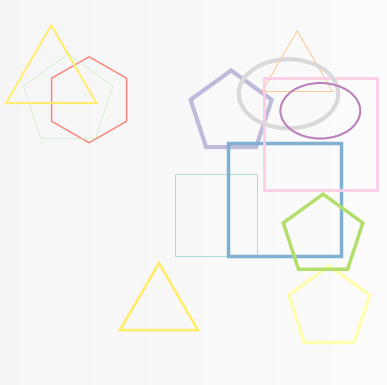[{"shape": "square", "thickness": 0.5, "radius": 0.53, "center": [0.557, 0.442]}, {"shape": "pentagon", "thickness": 2.5, "radius": 0.55, "center": [0.85, 0.2]}, {"shape": "pentagon", "thickness": 3, "radius": 0.55, "center": [0.596, 0.707]}, {"shape": "hexagon", "thickness": 1, "radius": 0.56, "center": [0.23, 0.741]}, {"shape": "square", "thickness": 2.5, "radius": 0.73, "center": [0.734, 0.481]}, {"shape": "triangle", "thickness": 0.5, "radius": 0.53, "center": [0.767, 0.815]}, {"shape": "pentagon", "thickness": 2.5, "radius": 0.54, "center": [0.834, 0.388]}, {"shape": "square", "thickness": 2, "radius": 0.73, "center": [0.827, 0.653]}, {"shape": "oval", "thickness": 3, "radius": 0.64, "center": [0.745, 0.756]}, {"shape": "oval", "thickness": 1.5, "radius": 0.52, "center": [0.827, 0.712]}, {"shape": "pentagon", "thickness": 0.5, "radius": 0.61, "center": [0.176, 0.739]}, {"shape": "triangle", "thickness": 2, "radius": 0.58, "center": [0.41, 0.201]}, {"shape": "triangle", "thickness": 1.5, "radius": 0.67, "center": [0.132, 0.8]}]